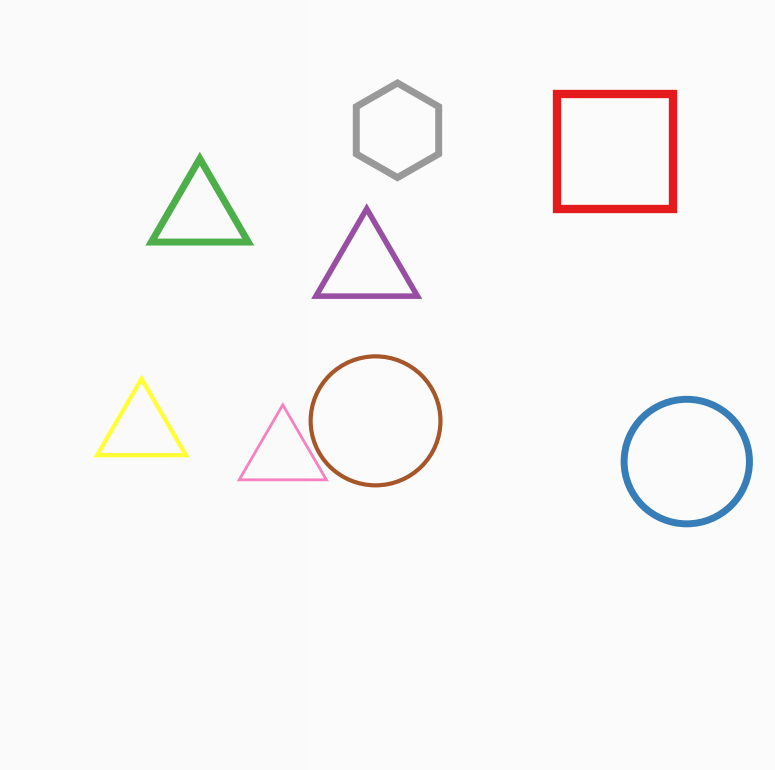[{"shape": "square", "thickness": 3, "radius": 0.37, "center": [0.793, 0.804]}, {"shape": "circle", "thickness": 2.5, "radius": 0.4, "center": [0.886, 0.401]}, {"shape": "triangle", "thickness": 2.5, "radius": 0.36, "center": [0.258, 0.722]}, {"shape": "triangle", "thickness": 2, "radius": 0.38, "center": [0.473, 0.653]}, {"shape": "triangle", "thickness": 1.5, "radius": 0.33, "center": [0.183, 0.442]}, {"shape": "circle", "thickness": 1.5, "radius": 0.42, "center": [0.485, 0.453]}, {"shape": "triangle", "thickness": 1, "radius": 0.32, "center": [0.365, 0.409]}, {"shape": "hexagon", "thickness": 2.5, "radius": 0.31, "center": [0.513, 0.831]}]